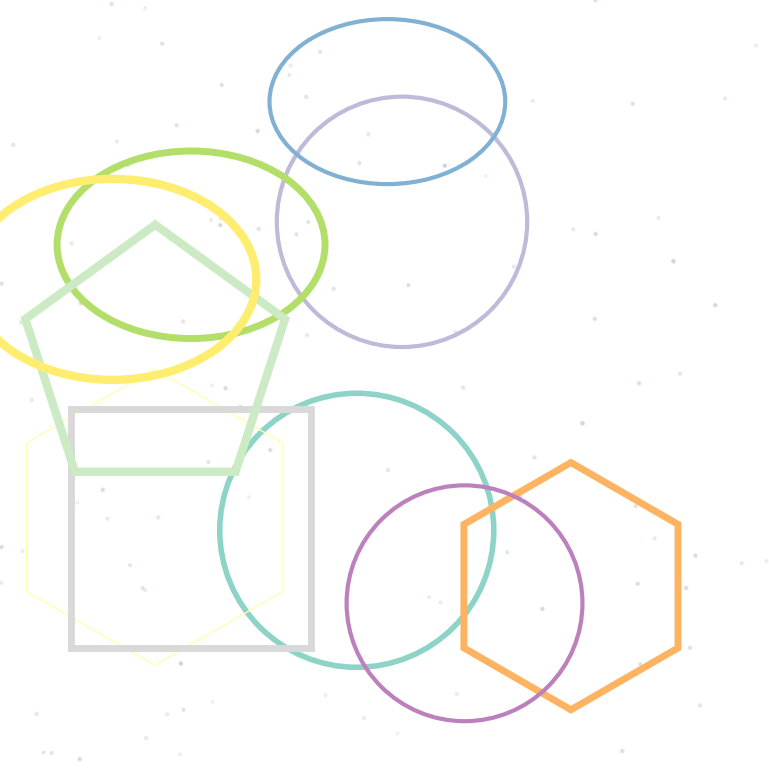[{"shape": "circle", "thickness": 2, "radius": 0.89, "center": [0.463, 0.311]}, {"shape": "hexagon", "thickness": 0.5, "radius": 0.96, "center": [0.201, 0.328]}, {"shape": "circle", "thickness": 1.5, "radius": 0.81, "center": [0.522, 0.712]}, {"shape": "oval", "thickness": 1.5, "radius": 0.77, "center": [0.503, 0.868]}, {"shape": "hexagon", "thickness": 2.5, "radius": 0.8, "center": [0.741, 0.239]}, {"shape": "oval", "thickness": 2.5, "radius": 0.87, "center": [0.248, 0.682]}, {"shape": "square", "thickness": 2.5, "radius": 0.78, "center": [0.248, 0.313]}, {"shape": "circle", "thickness": 1.5, "radius": 0.77, "center": [0.603, 0.217]}, {"shape": "pentagon", "thickness": 3, "radius": 0.89, "center": [0.202, 0.531]}, {"shape": "oval", "thickness": 3, "radius": 0.93, "center": [0.146, 0.637]}]